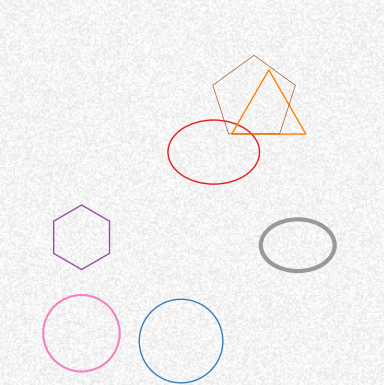[{"shape": "oval", "thickness": 1, "radius": 0.59, "center": [0.555, 0.605]}, {"shape": "circle", "thickness": 1, "radius": 0.54, "center": [0.47, 0.114]}, {"shape": "hexagon", "thickness": 1, "radius": 0.42, "center": [0.212, 0.384]}, {"shape": "triangle", "thickness": 1, "radius": 0.56, "center": [0.698, 0.707]}, {"shape": "pentagon", "thickness": 0.5, "radius": 0.56, "center": [0.66, 0.744]}, {"shape": "circle", "thickness": 1.5, "radius": 0.5, "center": [0.212, 0.134]}, {"shape": "oval", "thickness": 3, "radius": 0.48, "center": [0.773, 0.363]}]